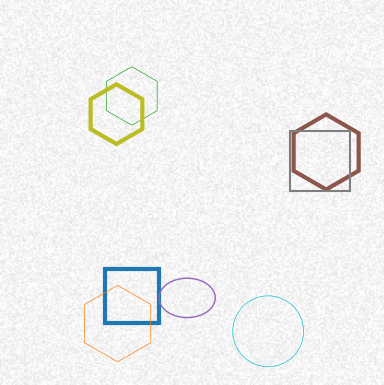[{"shape": "square", "thickness": 3, "radius": 0.35, "center": [0.344, 0.23]}, {"shape": "hexagon", "thickness": 0.5, "radius": 0.5, "center": [0.306, 0.16]}, {"shape": "hexagon", "thickness": 0.5, "radius": 0.38, "center": [0.342, 0.751]}, {"shape": "oval", "thickness": 1, "radius": 0.37, "center": [0.486, 0.226]}, {"shape": "hexagon", "thickness": 3, "radius": 0.49, "center": [0.847, 0.605]}, {"shape": "square", "thickness": 1.5, "radius": 0.39, "center": [0.832, 0.582]}, {"shape": "hexagon", "thickness": 3, "radius": 0.39, "center": [0.303, 0.704]}, {"shape": "circle", "thickness": 0.5, "radius": 0.46, "center": [0.697, 0.14]}]